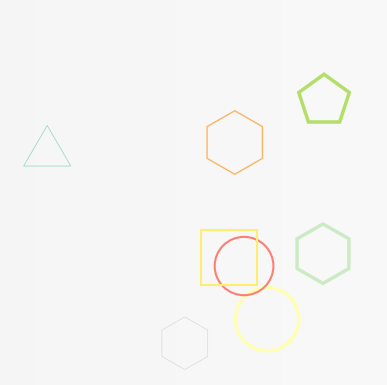[{"shape": "triangle", "thickness": 0.5, "radius": 0.35, "center": [0.122, 0.604]}, {"shape": "circle", "thickness": 2.5, "radius": 0.41, "center": [0.689, 0.171]}, {"shape": "circle", "thickness": 1.5, "radius": 0.38, "center": [0.63, 0.309]}, {"shape": "hexagon", "thickness": 1, "radius": 0.41, "center": [0.606, 0.63]}, {"shape": "pentagon", "thickness": 2.5, "radius": 0.34, "center": [0.836, 0.739]}, {"shape": "hexagon", "thickness": 0.5, "radius": 0.34, "center": [0.477, 0.108]}, {"shape": "hexagon", "thickness": 2.5, "radius": 0.39, "center": [0.834, 0.341]}, {"shape": "square", "thickness": 1.5, "radius": 0.36, "center": [0.592, 0.332]}]